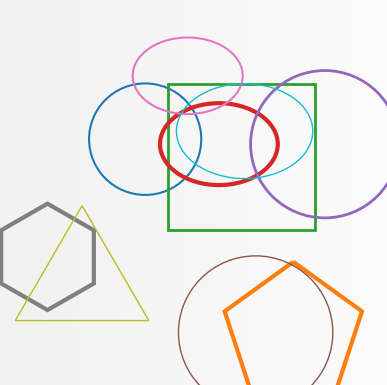[{"shape": "circle", "thickness": 1.5, "radius": 0.72, "center": [0.375, 0.639]}, {"shape": "pentagon", "thickness": 3, "radius": 0.93, "center": [0.757, 0.134]}, {"shape": "square", "thickness": 2, "radius": 0.95, "center": [0.623, 0.592]}, {"shape": "oval", "thickness": 3, "radius": 0.76, "center": [0.565, 0.626]}, {"shape": "circle", "thickness": 2, "radius": 0.96, "center": [0.838, 0.625]}, {"shape": "circle", "thickness": 1, "radius": 1.0, "center": [0.66, 0.136]}, {"shape": "oval", "thickness": 1.5, "radius": 0.71, "center": [0.484, 0.803]}, {"shape": "hexagon", "thickness": 3, "radius": 0.69, "center": [0.123, 0.333]}, {"shape": "triangle", "thickness": 1, "radius": 1.0, "center": [0.212, 0.267]}, {"shape": "oval", "thickness": 1, "radius": 0.88, "center": [0.631, 0.659]}]